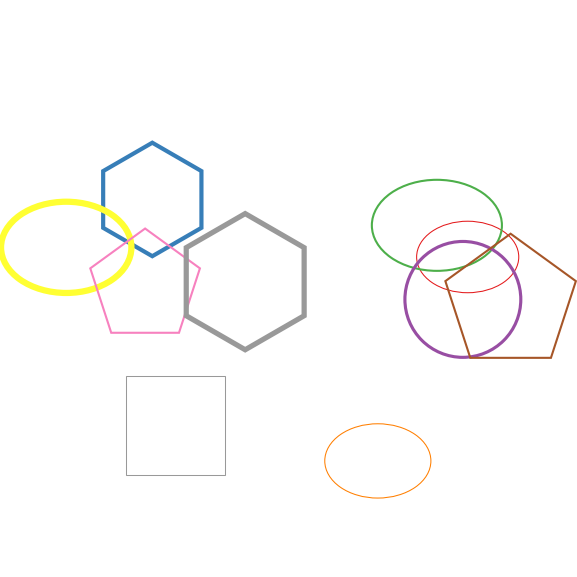[{"shape": "oval", "thickness": 0.5, "radius": 0.44, "center": [0.81, 0.554]}, {"shape": "hexagon", "thickness": 2, "radius": 0.49, "center": [0.264, 0.654]}, {"shape": "oval", "thickness": 1, "radius": 0.56, "center": [0.757, 0.609]}, {"shape": "circle", "thickness": 1.5, "radius": 0.5, "center": [0.801, 0.481]}, {"shape": "oval", "thickness": 0.5, "radius": 0.46, "center": [0.654, 0.201]}, {"shape": "oval", "thickness": 3, "radius": 0.56, "center": [0.115, 0.571]}, {"shape": "pentagon", "thickness": 1, "radius": 0.59, "center": [0.884, 0.476]}, {"shape": "pentagon", "thickness": 1, "radius": 0.5, "center": [0.251, 0.504]}, {"shape": "hexagon", "thickness": 2.5, "radius": 0.59, "center": [0.425, 0.511]}, {"shape": "square", "thickness": 0.5, "radius": 0.43, "center": [0.304, 0.262]}]